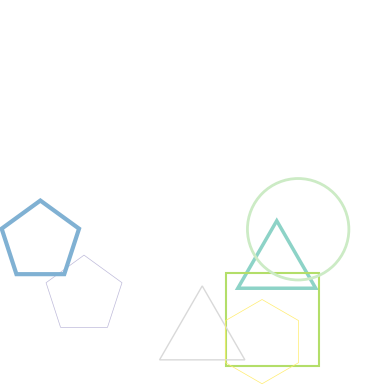[{"shape": "triangle", "thickness": 2.5, "radius": 0.58, "center": [0.719, 0.31]}, {"shape": "pentagon", "thickness": 0.5, "radius": 0.52, "center": [0.218, 0.234]}, {"shape": "pentagon", "thickness": 3, "radius": 0.53, "center": [0.105, 0.373]}, {"shape": "square", "thickness": 1.5, "radius": 0.61, "center": [0.708, 0.17]}, {"shape": "triangle", "thickness": 1, "radius": 0.64, "center": [0.525, 0.129]}, {"shape": "circle", "thickness": 2, "radius": 0.66, "center": [0.774, 0.405]}, {"shape": "hexagon", "thickness": 0.5, "radius": 0.55, "center": [0.681, 0.113]}]